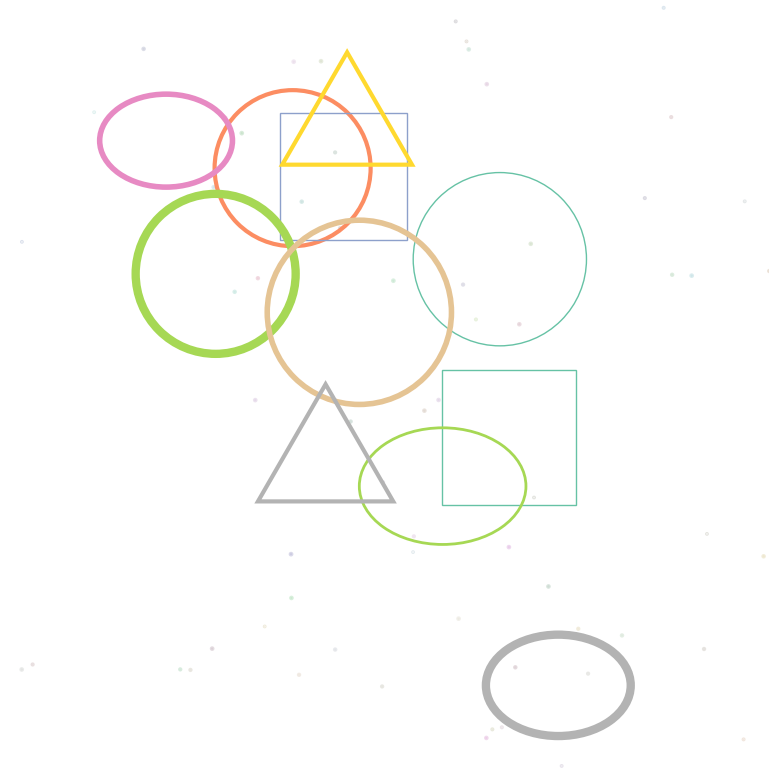[{"shape": "square", "thickness": 0.5, "radius": 0.44, "center": [0.661, 0.432]}, {"shape": "circle", "thickness": 0.5, "radius": 0.56, "center": [0.649, 0.663]}, {"shape": "circle", "thickness": 1.5, "radius": 0.51, "center": [0.38, 0.782]}, {"shape": "square", "thickness": 0.5, "radius": 0.41, "center": [0.446, 0.771]}, {"shape": "oval", "thickness": 2, "radius": 0.43, "center": [0.216, 0.817]}, {"shape": "oval", "thickness": 1, "radius": 0.54, "center": [0.575, 0.369]}, {"shape": "circle", "thickness": 3, "radius": 0.52, "center": [0.28, 0.644]}, {"shape": "triangle", "thickness": 1.5, "radius": 0.49, "center": [0.451, 0.835]}, {"shape": "circle", "thickness": 2, "radius": 0.6, "center": [0.467, 0.594]}, {"shape": "oval", "thickness": 3, "radius": 0.47, "center": [0.725, 0.11]}, {"shape": "triangle", "thickness": 1.5, "radius": 0.51, "center": [0.423, 0.4]}]